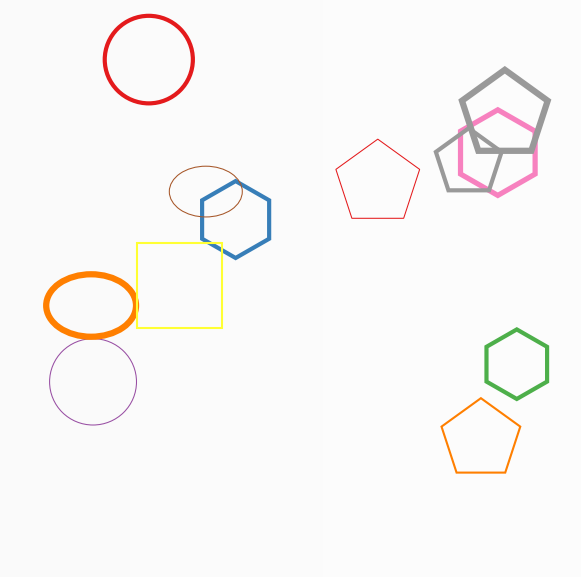[{"shape": "pentagon", "thickness": 0.5, "radius": 0.38, "center": [0.65, 0.682]}, {"shape": "circle", "thickness": 2, "radius": 0.38, "center": [0.256, 0.896]}, {"shape": "hexagon", "thickness": 2, "radius": 0.33, "center": [0.405, 0.619]}, {"shape": "hexagon", "thickness": 2, "radius": 0.3, "center": [0.889, 0.368]}, {"shape": "circle", "thickness": 0.5, "radius": 0.37, "center": [0.16, 0.338]}, {"shape": "oval", "thickness": 3, "radius": 0.39, "center": [0.157, 0.47]}, {"shape": "pentagon", "thickness": 1, "radius": 0.36, "center": [0.827, 0.238]}, {"shape": "square", "thickness": 1, "radius": 0.37, "center": [0.309, 0.505]}, {"shape": "oval", "thickness": 0.5, "radius": 0.31, "center": [0.354, 0.667]}, {"shape": "hexagon", "thickness": 2.5, "radius": 0.37, "center": [0.856, 0.735]}, {"shape": "pentagon", "thickness": 2, "radius": 0.3, "center": [0.806, 0.718]}, {"shape": "pentagon", "thickness": 3, "radius": 0.39, "center": [0.869, 0.801]}]